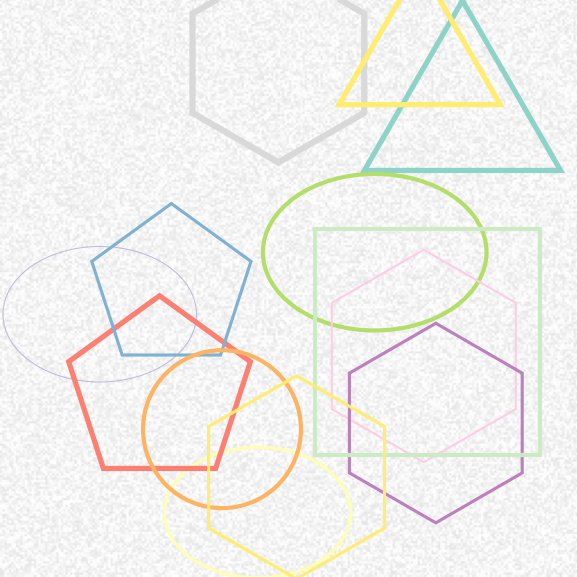[{"shape": "triangle", "thickness": 2.5, "radius": 0.98, "center": [0.801, 0.802]}, {"shape": "oval", "thickness": 1.5, "radius": 0.81, "center": [0.446, 0.112]}, {"shape": "oval", "thickness": 0.5, "radius": 0.84, "center": [0.173, 0.455]}, {"shape": "pentagon", "thickness": 2.5, "radius": 0.83, "center": [0.276, 0.322]}, {"shape": "pentagon", "thickness": 1.5, "radius": 0.72, "center": [0.297, 0.502]}, {"shape": "circle", "thickness": 2, "radius": 0.68, "center": [0.384, 0.256]}, {"shape": "oval", "thickness": 2, "radius": 0.97, "center": [0.649, 0.562]}, {"shape": "hexagon", "thickness": 1, "radius": 0.92, "center": [0.734, 0.383]}, {"shape": "hexagon", "thickness": 3, "radius": 0.86, "center": [0.482, 0.89]}, {"shape": "hexagon", "thickness": 1.5, "radius": 0.86, "center": [0.755, 0.267]}, {"shape": "square", "thickness": 2, "radius": 0.98, "center": [0.74, 0.407]}, {"shape": "hexagon", "thickness": 1.5, "radius": 0.88, "center": [0.513, 0.173]}, {"shape": "triangle", "thickness": 2.5, "radius": 0.81, "center": [0.727, 0.898]}]